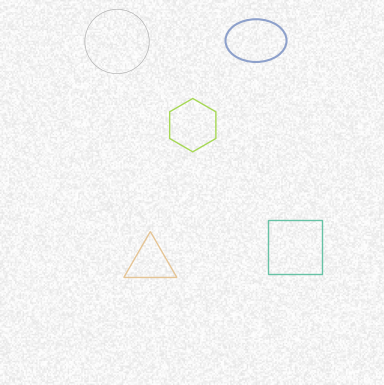[{"shape": "square", "thickness": 1, "radius": 0.35, "center": [0.767, 0.359]}, {"shape": "oval", "thickness": 1.5, "radius": 0.4, "center": [0.665, 0.895]}, {"shape": "hexagon", "thickness": 1, "radius": 0.35, "center": [0.501, 0.675]}, {"shape": "triangle", "thickness": 1, "radius": 0.4, "center": [0.39, 0.319]}, {"shape": "circle", "thickness": 0.5, "radius": 0.42, "center": [0.304, 0.892]}]